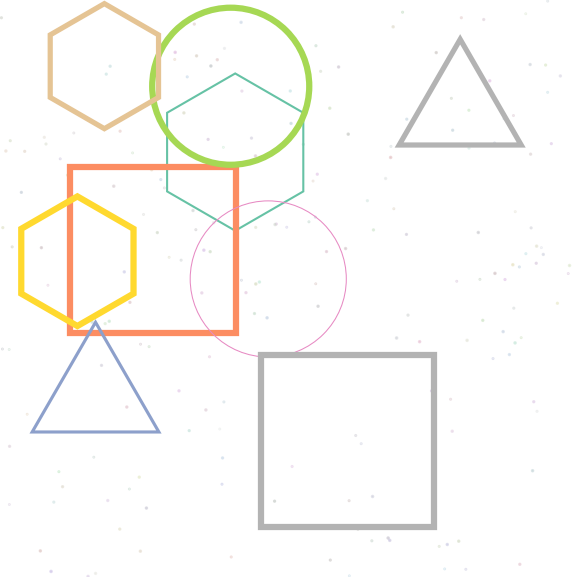[{"shape": "hexagon", "thickness": 1, "radius": 0.68, "center": [0.407, 0.736]}, {"shape": "square", "thickness": 3, "radius": 0.72, "center": [0.265, 0.566]}, {"shape": "triangle", "thickness": 1.5, "radius": 0.63, "center": [0.165, 0.314]}, {"shape": "circle", "thickness": 0.5, "radius": 0.68, "center": [0.464, 0.516]}, {"shape": "circle", "thickness": 3, "radius": 0.68, "center": [0.4, 0.85]}, {"shape": "hexagon", "thickness": 3, "radius": 0.56, "center": [0.134, 0.547]}, {"shape": "hexagon", "thickness": 2.5, "radius": 0.54, "center": [0.181, 0.885]}, {"shape": "square", "thickness": 3, "radius": 0.75, "center": [0.601, 0.236]}, {"shape": "triangle", "thickness": 2.5, "radius": 0.61, "center": [0.797, 0.809]}]